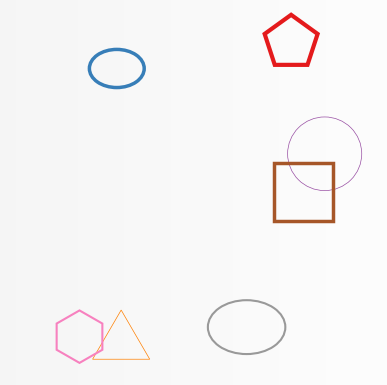[{"shape": "pentagon", "thickness": 3, "radius": 0.36, "center": [0.751, 0.89]}, {"shape": "oval", "thickness": 2.5, "radius": 0.35, "center": [0.301, 0.822]}, {"shape": "circle", "thickness": 0.5, "radius": 0.48, "center": [0.838, 0.601]}, {"shape": "triangle", "thickness": 0.5, "radius": 0.43, "center": [0.313, 0.11]}, {"shape": "square", "thickness": 2.5, "radius": 0.38, "center": [0.783, 0.502]}, {"shape": "hexagon", "thickness": 1.5, "radius": 0.34, "center": [0.205, 0.126]}, {"shape": "oval", "thickness": 1.5, "radius": 0.5, "center": [0.636, 0.15]}]